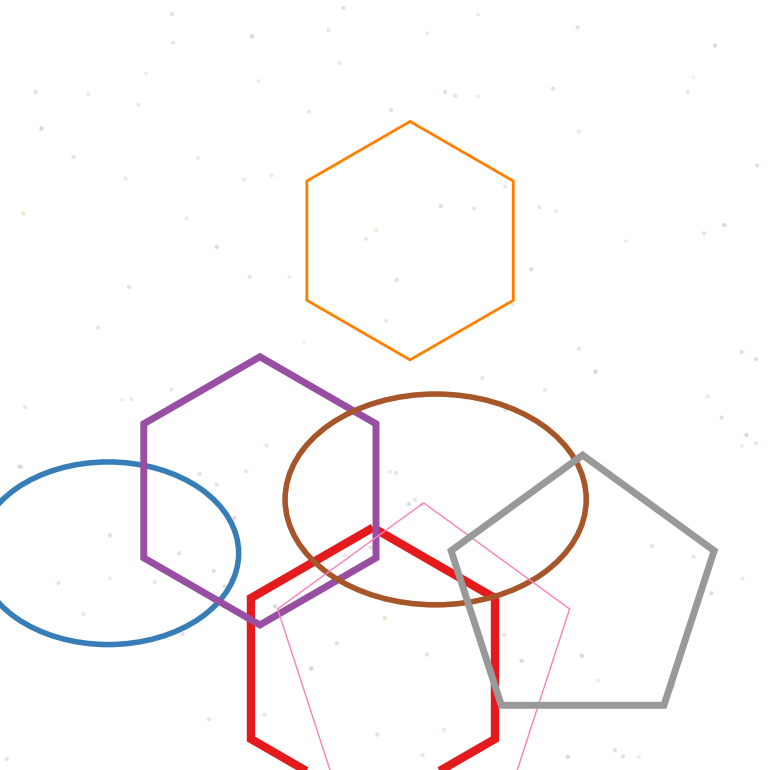[{"shape": "hexagon", "thickness": 3, "radius": 0.91, "center": [0.484, 0.132]}, {"shape": "oval", "thickness": 2, "radius": 0.85, "center": [0.141, 0.281]}, {"shape": "hexagon", "thickness": 2.5, "radius": 0.87, "center": [0.338, 0.363]}, {"shape": "hexagon", "thickness": 1, "radius": 0.77, "center": [0.533, 0.687]}, {"shape": "oval", "thickness": 2, "radius": 0.98, "center": [0.566, 0.351]}, {"shape": "pentagon", "thickness": 0.5, "radius": 1.0, "center": [0.55, 0.148]}, {"shape": "pentagon", "thickness": 2.5, "radius": 0.9, "center": [0.757, 0.229]}]